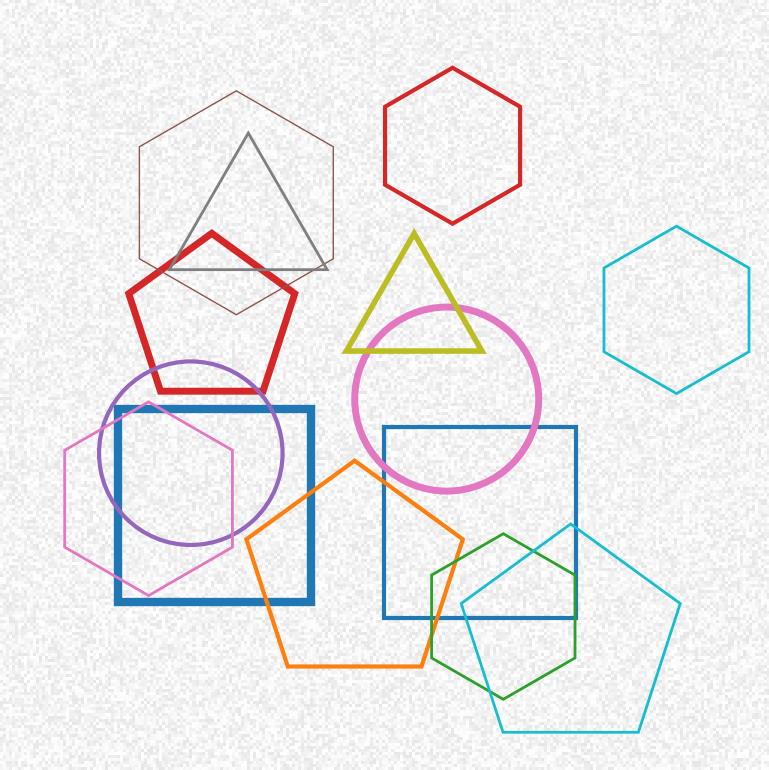[{"shape": "square", "thickness": 3, "radius": 0.63, "center": [0.278, 0.343]}, {"shape": "square", "thickness": 1.5, "radius": 0.62, "center": [0.623, 0.321]}, {"shape": "pentagon", "thickness": 1.5, "radius": 0.74, "center": [0.461, 0.254]}, {"shape": "hexagon", "thickness": 1, "radius": 0.54, "center": [0.654, 0.199]}, {"shape": "pentagon", "thickness": 2.5, "radius": 0.57, "center": [0.275, 0.584]}, {"shape": "hexagon", "thickness": 1.5, "radius": 0.51, "center": [0.588, 0.811]}, {"shape": "circle", "thickness": 1.5, "radius": 0.6, "center": [0.248, 0.411]}, {"shape": "hexagon", "thickness": 0.5, "radius": 0.73, "center": [0.307, 0.737]}, {"shape": "hexagon", "thickness": 1, "radius": 0.63, "center": [0.193, 0.352]}, {"shape": "circle", "thickness": 2.5, "radius": 0.6, "center": [0.58, 0.482]}, {"shape": "triangle", "thickness": 1, "radius": 0.59, "center": [0.322, 0.709]}, {"shape": "triangle", "thickness": 2, "radius": 0.51, "center": [0.538, 0.595]}, {"shape": "pentagon", "thickness": 1, "radius": 0.75, "center": [0.741, 0.17]}, {"shape": "hexagon", "thickness": 1, "radius": 0.54, "center": [0.879, 0.598]}]